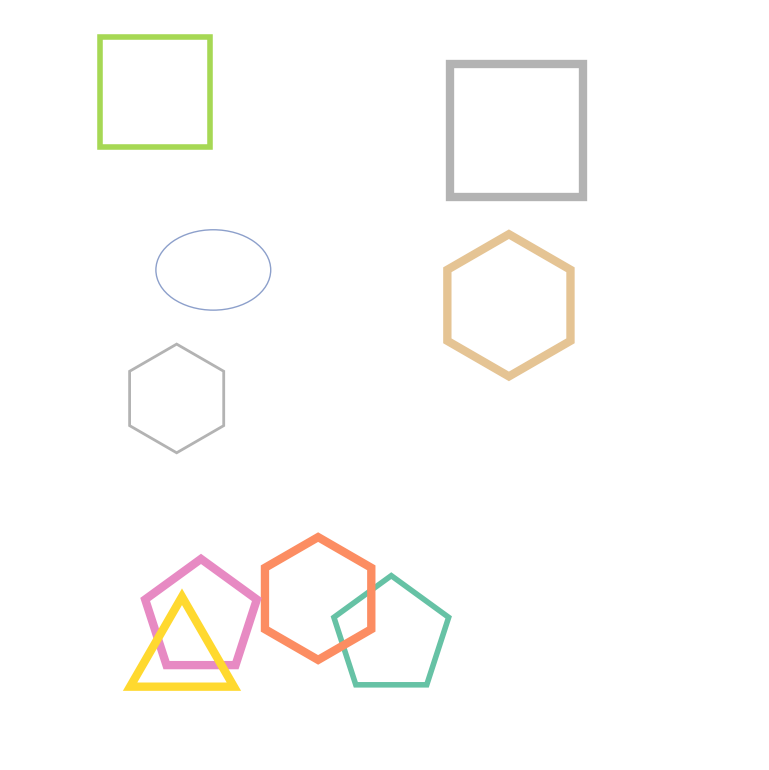[{"shape": "pentagon", "thickness": 2, "radius": 0.39, "center": [0.508, 0.174]}, {"shape": "hexagon", "thickness": 3, "radius": 0.4, "center": [0.413, 0.223]}, {"shape": "oval", "thickness": 0.5, "radius": 0.37, "center": [0.277, 0.649]}, {"shape": "pentagon", "thickness": 3, "radius": 0.38, "center": [0.261, 0.198]}, {"shape": "square", "thickness": 2, "radius": 0.36, "center": [0.202, 0.881]}, {"shape": "triangle", "thickness": 3, "radius": 0.39, "center": [0.236, 0.147]}, {"shape": "hexagon", "thickness": 3, "radius": 0.46, "center": [0.661, 0.604]}, {"shape": "hexagon", "thickness": 1, "radius": 0.35, "center": [0.229, 0.483]}, {"shape": "square", "thickness": 3, "radius": 0.43, "center": [0.671, 0.831]}]